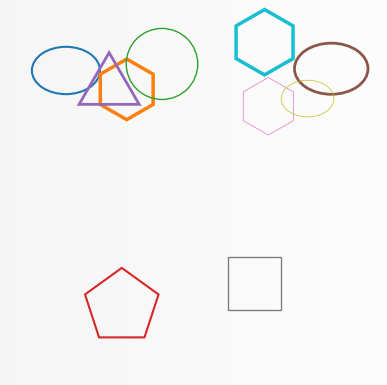[{"shape": "oval", "thickness": 1.5, "radius": 0.44, "center": [0.17, 0.817]}, {"shape": "hexagon", "thickness": 2.5, "radius": 0.39, "center": [0.327, 0.768]}, {"shape": "circle", "thickness": 1, "radius": 0.46, "center": [0.418, 0.834]}, {"shape": "pentagon", "thickness": 1.5, "radius": 0.5, "center": [0.314, 0.204]}, {"shape": "triangle", "thickness": 2, "radius": 0.45, "center": [0.282, 0.774]}, {"shape": "oval", "thickness": 2, "radius": 0.47, "center": [0.855, 0.822]}, {"shape": "hexagon", "thickness": 0.5, "radius": 0.37, "center": [0.692, 0.724]}, {"shape": "square", "thickness": 1, "radius": 0.34, "center": [0.657, 0.263]}, {"shape": "oval", "thickness": 0.5, "radius": 0.34, "center": [0.794, 0.744]}, {"shape": "hexagon", "thickness": 2.5, "radius": 0.42, "center": [0.683, 0.89]}]